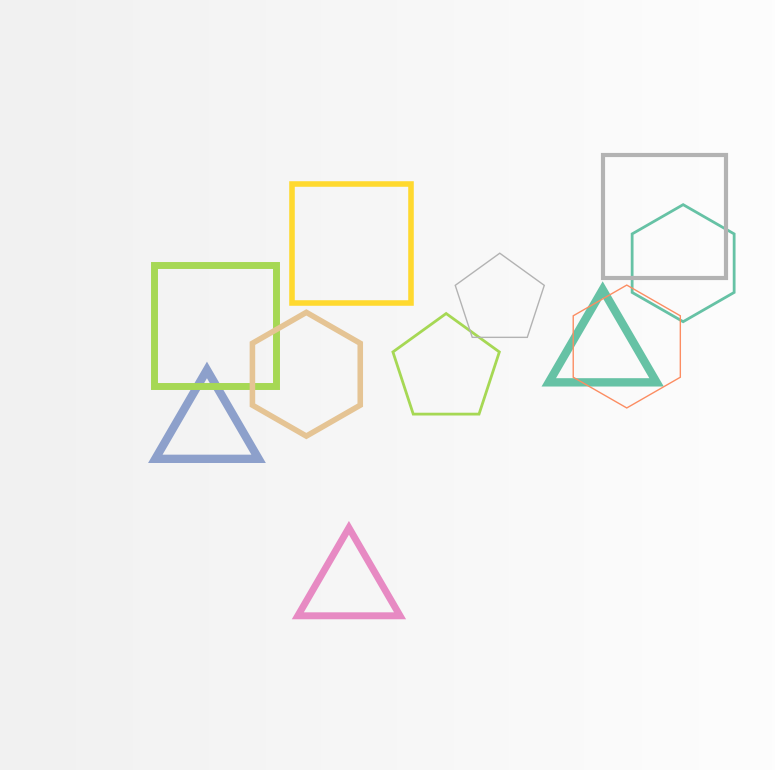[{"shape": "hexagon", "thickness": 1, "radius": 0.38, "center": [0.881, 0.658]}, {"shape": "triangle", "thickness": 3, "radius": 0.4, "center": [0.778, 0.544]}, {"shape": "hexagon", "thickness": 0.5, "radius": 0.4, "center": [0.809, 0.55]}, {"shape": "triangle", "thickness": 3, "radius": 0.38, "center": [0.267, 0.443]}, {"shape": "triangle", "thickness": 2.5, "radius": 0.38, "center": [0.45, 0.238]}, {"shape": "square", "thickness": 2.5, "radius": 0.39, "center": [0.277, 0.577]}, {"shape": "pentagon", "thickness": 1, "radius": 0.36, "center": [0.576, 0.521]}, {"shape": "square", "thickness": 2, "radius": 0.39, "center": [0.453, 0.684]}, {"shape": "hexagon", "thickness": 2, "radius": 0.4, "center": [0.395, 0.514]}, {"shape": "square", "thickness": 1.5, "radius": 0.4, "center": [0.858, 0.719]}, {"shape": "pentagon", "thickness": 0.5, "radius": 0.3, "center": [0.645, 0.611]}]